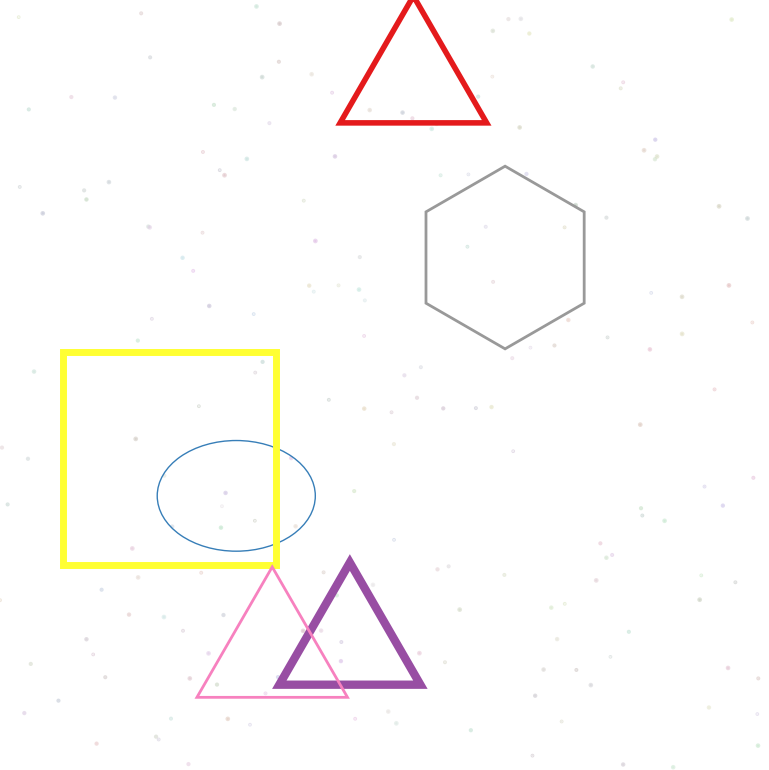[{"shape": "triangle", "thickness": 2, "radius": 0.55, "center": [0.537, 0.895]}, {"shape": "oval", "thickness": 0.5, "radius": 0.51, "center": [0.307, 0.356]}, {"shape": "triangle", "thickness": 3, "radius": 0.53, "center": [0.454, 0.164]}, {"shape": "square", "thickness": 2.5, "radius": 0.69, "center": [0.22, 0.405]}, {"shape": "triangle", "thickness": 1, "radius": 0.56, "center": [0.354, 0.151]}, {"shape": "hexagon", "thickness": 1, "radius": 0.59, "center": [0.656, 0.666]}]